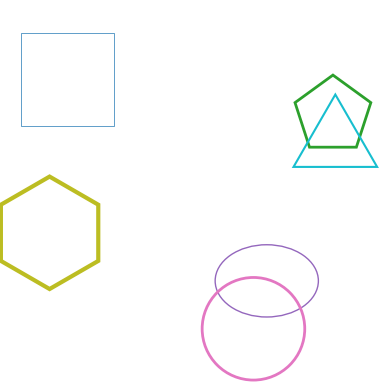[{"shape": "square", "thickness": 0.5, "radius": 0.6, "center": [0.176, 0.793]}, {"shape": "pentagon", "thickness": 2, "radius": 0.52, "center": [0.865, 0.701]}, {"shape": "oval", "thickness": 1, "radius": 0.67, "center": [0.693, 0.27]}, {"shape": "circle", "thickness": 2, "radius": 0.67, "center": [0.658, 0.146]}, {"shape": "hexagon", "thickness": 3, "radius": 0.73, "center": [0.129, 0.395]}, {"shape": "triangle", "thickness": 1.5, "radius": 0.63, "center": [0.871, 0.629]}]